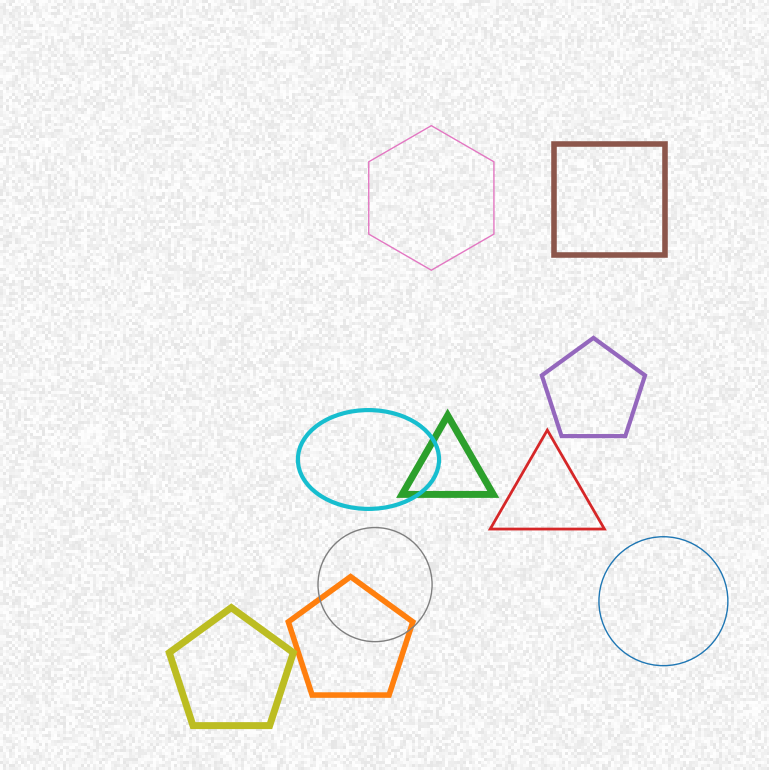[{"shape": "circle", "thickness": 0.5, "radius": 0.42, "center": [0.862, 0.219]}, {"shape": "pentagon", "thickness": 2, "radius": 0.42, "center": [0.455, 0.166]}, {"shape": "triangle", "thickness": 2.5, "radius": 0.34, "center": [0.581, 0.392]}, {"shape": "triangle", "thickness": 1, "radius": 0.43, "center": [0.711, 0.356]}, {"shape": "pentagon", "thickness": 1.5, "radius": 0.35, "center": [0.771, 0.491]}, {"shape": "square", "thickness": 2, "radius": 0.36, "center": [0.791, 0.741]}, {"shape": "hexagon", "thickness": 0.5, "radius": 0.47, "center": [0.56, 0.743]}, {"shape": "circle", "thickness": 0.5, "radius": 0.37, "center": [0.487, 0.241]}, {"shape": "pentagon", "thickness": 2.5, "radius": 0.42, "center": [0.3, 0.126]}, {"shape": "oval", "thickness": 1.5, "radius": 0.46, "center": [0.479, 0.403]}]